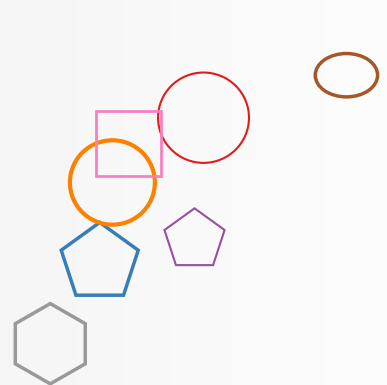[{"shape": "circle", "thickness": 1.5, "radius": 0.59, "center": [0.525, 0.694]}, {"shape": "pentagon", "thickness": 2.5, "radius": 0.52, "center": [0.257, 0.318]}, {"shape": "pentagon", "thickness": 1.5, "radius": 0.41, "center": [0.502, 0.377]}, {"shape": "circle", "thickness": 3, "radius": 0.55, "center": [0.29, 0.526]}, {"shape": "oval", "thickness": 2.5, "radius": 0.4, "center": [0.894, 0.805]}, {"shape": "square", "thickness": 2, "radius": 0.42, "center": [0.331, 0.627]}, {"shape": "hexagon", "thickness": 2.5, "radius": 0.52, "center": [0.13, 0.107]}]